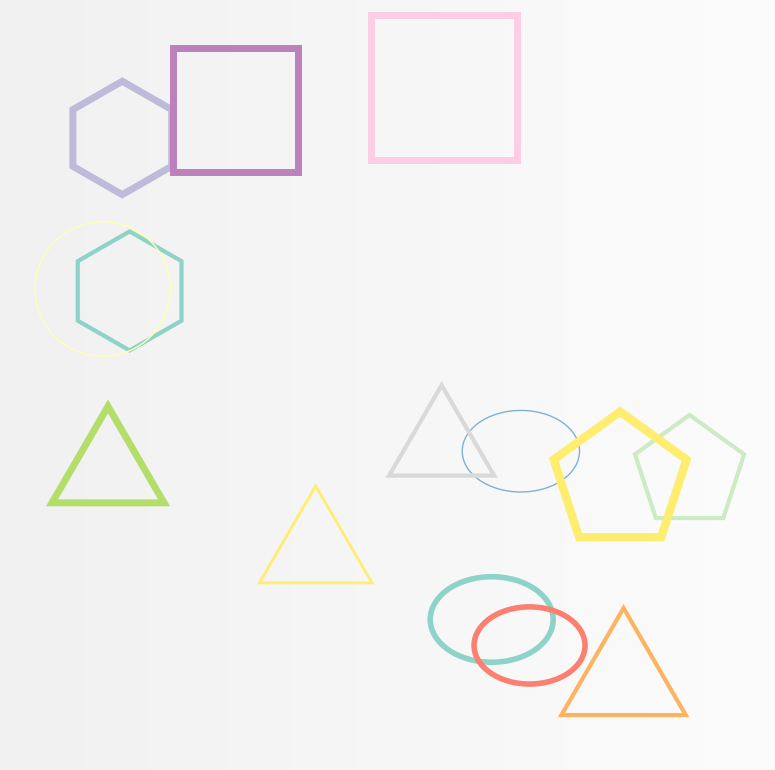[{"shape": "hexagon", "thickness": 1.5, "radius": 0.39, "center": [0.167, 0.622]}, {"shape": "oval", "thickness": 2, "radius": 0.4, "center": [0.634, 0.195]}, {"shape": "circle", "thickness": 0.5, "radius": 0.44, "center": [0.133, 0.625]}, {"shape": "hexagon", "thickness": 2.5, "radius": 0.37, "center": [0.158, 0.821]}, {"shape": "oval", "thickness": 2, "radius": 0.36, "center": [0.683, 0.162]}, {"shape": "oval", "thickness": 0.5, "radius": 0.38, "center": [0.672, 0.414]}, {"shape": "triangle", "thickness": 1.5, "radius": 0.46, "center": [0.805, 0.118]}, {"shape": "triangle", "thickness": 2.5, "radius": 0.42, "center": [0.139, 0.389]}, {"shape": "square", "thickness": 2.5, "radius": 0.47, "center": [0.573, 0.887]}, {"shape": "triangle", "thickness": 1.5, "radius": 0.39, "center": [0.57, 0.421]}, {"shape": "square", "thickness": 2.5, "radius": 0.4, "center": [0.304, 0.857]}, {"shape": "pentagon", "thickness": 1.5, "radius": 0.37, "center": [0.89, 0.387]}, {"shape": "pentagon", "thickness": 3, "radius": 0.45, "center": [0.8, 0.375]}, {"shape": "triangle", "thickness": 1, "radius": 0.42, "center": [0.407, 0.285]}]